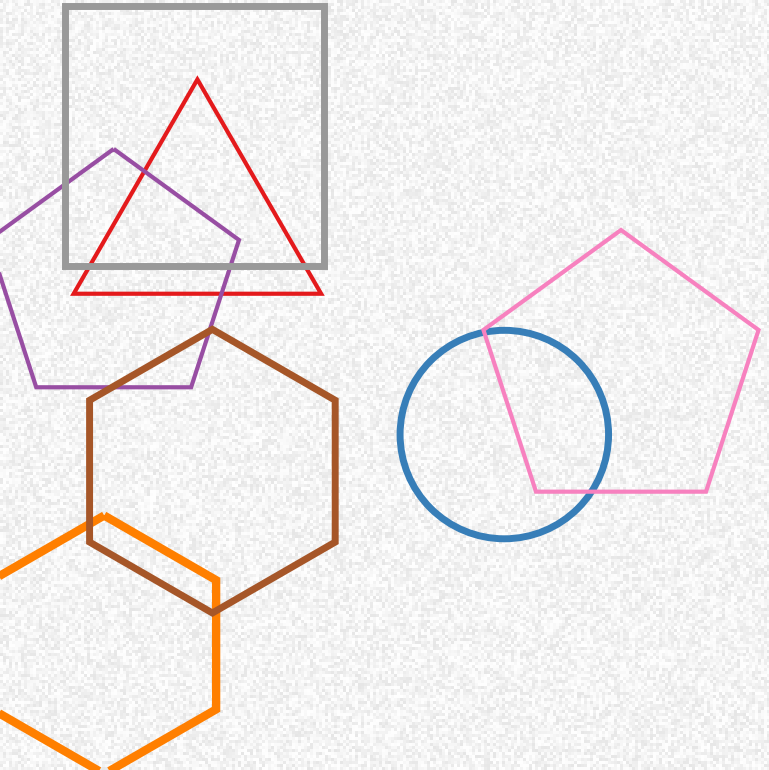[{"shape": "triangle", "thickness": 1.5, "radius": 0.93, "center": [0.256, 0.711]}, {"shape": "circle", "thickness": 2.5, "radius": 0.68, "center": [0.655, 0.436]}, {"shape": "pentagon", "thickness": 1.5, "radius": 0.86, "center": [0.148, 0.635]}, {"shape": "hexagon", "thickness": 3, "radius": 0.84, "center": [0.135, 0.163]}, {"shape": "hexagon", "thickness": 2.5, "radius": 0.92, "center": [0.276, 0.388]}, {"shape": "pentagon", "thickness": 1.5, "radius": 0.94, "center": [0.806, 0.513]}, {"shape": "square", "thickness": 2.5, "radius": 0.84, "center": [0.252, 0.823]}]